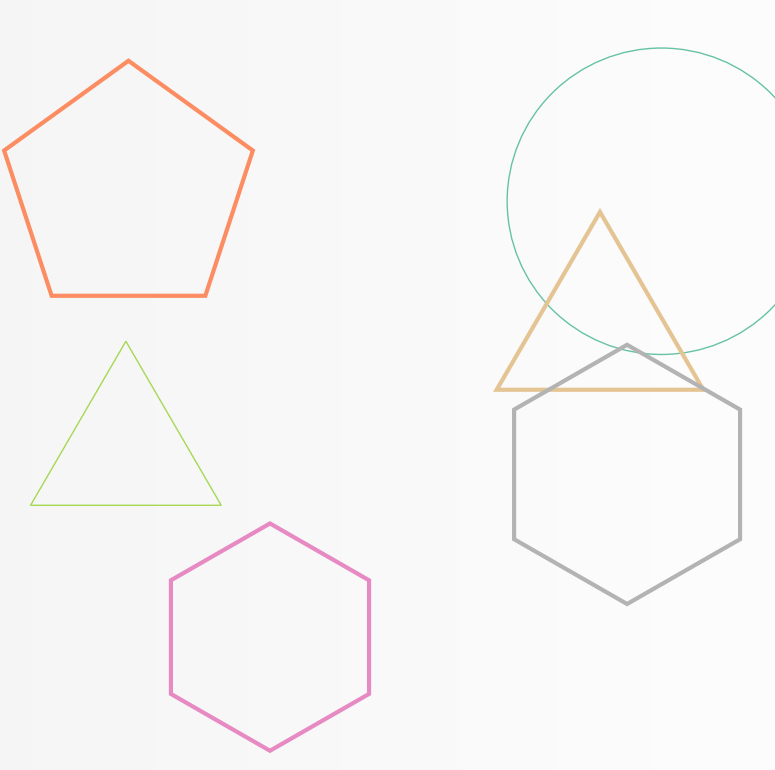[{"shape": "circle", "thickness": 0.5, "radius": 0.99, "center": [0.853, 0.739]}, {"shape": "pentagon", "thickness": 1.5, "radius": 0.84, "center": [0.166, 0.752]}, {"shape": "hexagon", "thickness": 1.5, "radius": 0.74, "center": [0.348, 0.173]}, {"shape": "triangle", "thickness": 0.5, "radius": 0.71, "center": [0.162, 0.415]}, {"shape": "triangle", "thickness": 1.5, "radius": 0.77, "center": [0.774, 0.571]}, {"shape": "hexagon", "thickness": 1.5, "radius": 0.84, "center": [0.809, 0.384]}]